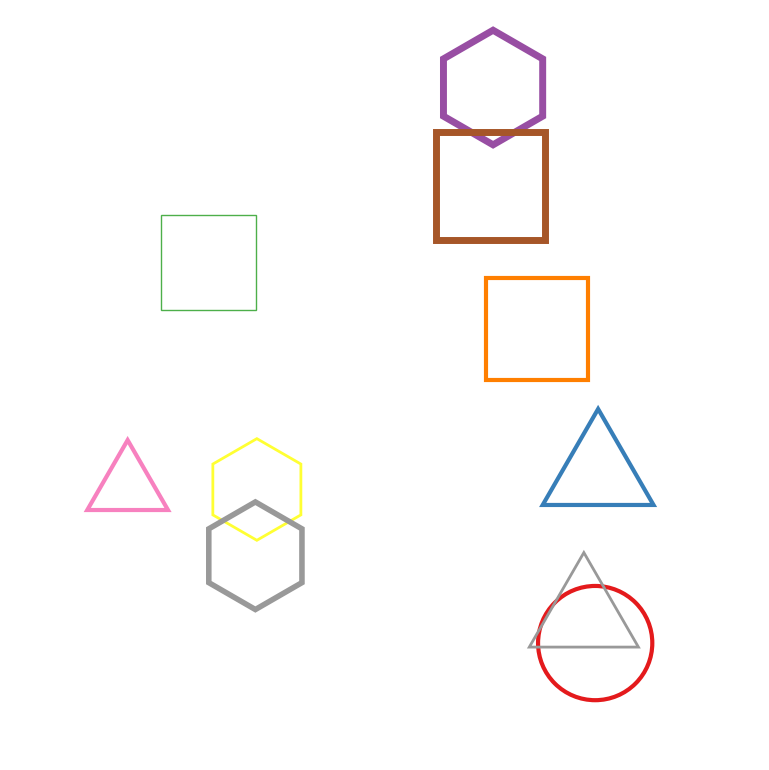[{"shape": "circle", "thickness": 1.5, "radius": 0.37, "center": [0.773, 0.165]}, {"shape": "triangle", "thickness": 1.5, "radius": 0.42, "center": [0.777, 0.386]}, {"shape": "square", "thickness": 0.5, "radius": 0.31, "center": [0.271, 0.659]}, {"shape": "hexagon", "thickness": 2.5, "radius": 0.37, "center": [0.64, 0.886]}, {"shape": "square", "thickness": 1.5, "radius": 0.33, "center": [0.697, 0.573]}, {"shape": "hexagon", "thickness": 1, "radius": 0.33, "center": [0.334, 0.364]}, {"shape": "square", "thickness": 2.5, "radius": 0.35, "center": [0.637, 0.758]}, {"shape": "triangle", "thickness": 1.5, "radius": 0.3, "center": [0.166, 0.368]}, {"shape": "triangle", "thickness": 1, "radius": 0.41, "center": [0.758, 0.201]}, {"shape": "hexagon", "thickness": 2, "radius": 0.35, "center": [0.332, 0.278]}]